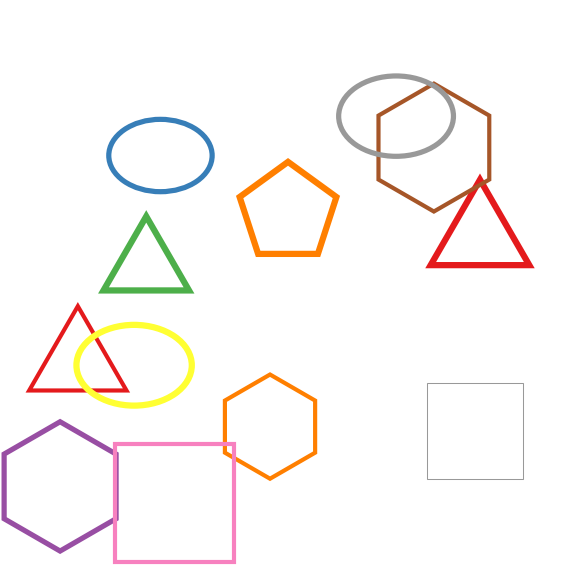[{"shape": "triangle", "thickness": 2, "radius": 0.49, "center": [0.135, 0.372]}, {"shape": "triangle", "thickness": 3, "radius": 0.49, "center": [0.831, 0.589]}, {"shape": "oval", "thickness": 2.5, "radius": 0.45, "center": [0.278, 0.73]}, {"shape": "triangle", "thickness": 3, "radius": 0.43, "center": [0.253, 0.539]}, {"shape": "hexagon", "thickness": 2.5, "radius": 0.56, "center": [0.104, 0.157]}, {"shape": "pentagon", "thickness": 3, "radius": 0.44, "center": [0.499, 0.631]}, {"shape": "hexagon", "thickness": 2, "radius": 0.45, "center": [0.468, 0.26]}, {"shape": "oval", "thickness": 3, "radius": 0.5, "center": [0.232, 0.367]}, {"shape": "hexagon", "thickness": 2, "radius": 0.55, "center": [0.751, 0.744]}, {"shape": "square", "thickness": 2, "radius": 0.51, "center": [0.302, 0.128]}, {"shape": "oval", "thickness": 2.5, "radius": 0.5, "center": [0.686, 0.798]}, {"shape": "square", "thickness": 0.5, "radius": 0.42, "center": [0.822, 0.253]}]